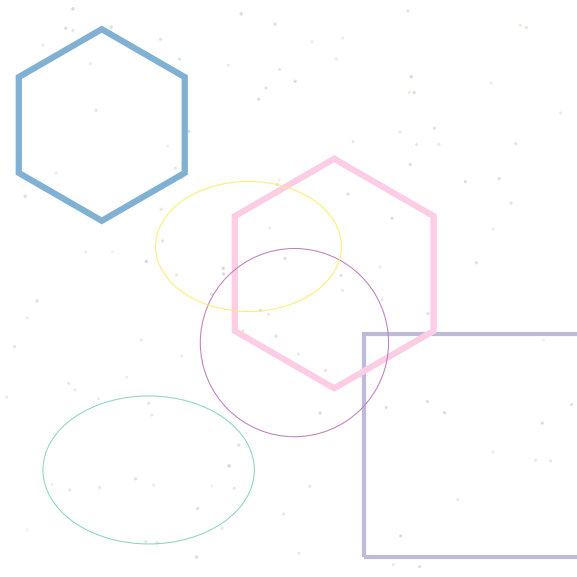[{"shape": "oval", "thickness": 0.5, "radius": 0.92, "center": [0.257, 0.185]}, {"shape": "square", "thickness": 2, "radius": 0.97, "center": [0.823, 0.228]}, {"shape": "hexagon", "thickness": 3, "radius": 0.83, "center": [0.176, 0.783]}, {"shape": "hexagon", "thickness": 3, "radius": 0.99, "center": [0.579, 0.526]}, {"shape": "circle", "thickness": 0.5, "radius": 0.81, "center": [0.51, 0.406]}, {"shape": "oval", "thickness": 0.5, "radius": 0.8, "center": [0.43, 0.572]}]